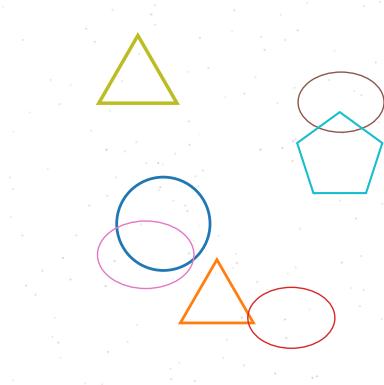[{"shape": "circle", "thickness": 2, "radius": 0.61, "center": [0.424, 0.419]}, {"shape": "triangle", "thickness": 2, "radius": 0.55, "center": [0.563, 0.216]}, {"shape": "oval", "thickness": 1, "radius": 0.57, "center": [0.757, 0.175]}, {"shape": "oval", "thickness": 1, "radius": 0.56, "center": [0.886, 0.735]}, {"shape": "oval", "thickness": 1, "radius": 0.63, "center": [0.379, 0.338]}, {"shape": "triangle", "thickness": 2.5, "radius": 0.59, "center": [0.358, 0.791]}, {"shape": "pentagon", "thickness": 1.5, "radius": 0.58, "center": [0.882, 0.593]}]